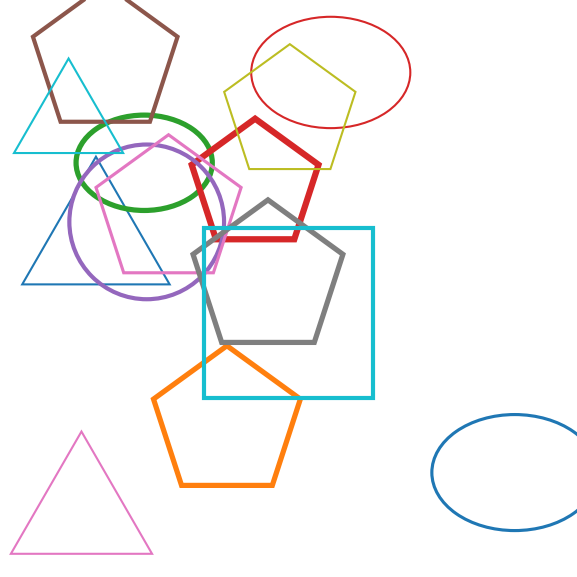[{"shape": "oval", "thickness": 1.5, "radius": 0.72, "center": [0.891, 0.181]}, {"shape": "triangle", "thickness": 1, "radius": 0.74, "center": [0.166, 0.58]}, {"shape": "pentagon", "thickness": 2.5, "radius": 0.67, "center": [0.393, 0.267]}, {"shape": "oval", "thickness": 2.5, "radius": 0.59, "center": [0.25, 0.717]}, {"shape": "oval", "thickness": 1, "radius": 0.69, "center": [0.573, 0.874]}, {"shape": "pentagon", "thickness": 3, "radius": 0.58, "center": [0.442, 0.678]}, {"shape": "circle", "thickness": 2, "radius": 0.67, "center": [0.254, 0.615]}, {"shape": "pentagon", "thickness": 2, "radius": 0.66, "center": [0.182, 0.895]}, {"shape": "pentagon", "thickness": 1.5, "radius": 0.66, "center": [0.292, 0.634]}, {"shape": "triangle", "thickness": 1, "radius": 0.71, "center": [0.141, 0.111]}, {"shape": "pentagon", "thickness": 2.5, "radius": 0.68, "center": [0.464, 0.517]}, {"shape": "pentagon", "thickness": 1, "radius": 0.6, "center": [0.502, 0.803]}, {"shape": "square", "thickness": 2, "radius": 0.73, "center": [0.499, 0.457]}, {"shape": "triangle", "thickness": 1, "radius": 0.55, "center": [0.119, 0.789]}]